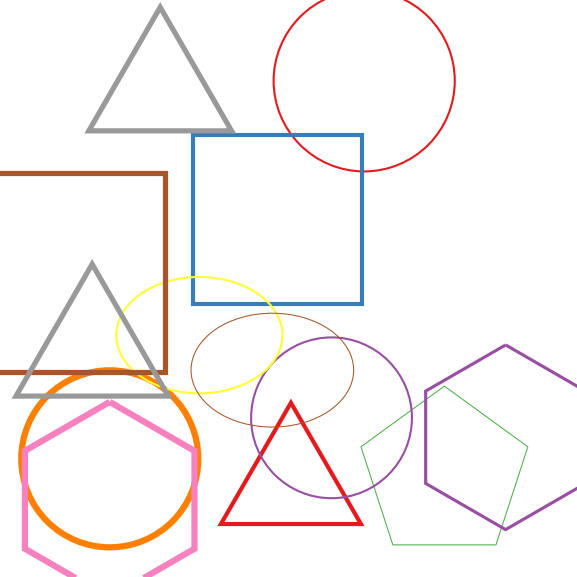[{"shape": "circle", "thickness": 1, "radius": 0.78, "center": [0.631, 0.859]}, {"shape": "triangle", "thickness": 2, "radius": 0.7, "center": [0.504, 0.162]}, {"shape": "square", "thickness": 2, "radius": 0.73, "center": [0.481, 0.619]}, {"shape": "pentagon", "thickness": 0.5, "radius": 0.76, "center": [0.77, 0.179]}, {"shape": "circle", "thickness": 1, "radius": 0.7, "center": [0.574, 0.276]}, {"shape": "hexagon", "thickness": 1.5, "radius": 0.8, "center": [0.876, 0.242]}, {"shape": "circle", "thickness": 3, "radius": 0.77, "center": [0.19, 0.205]}, {"shape": "oval", "thickness": 1, "radius": 0.72, "center": [0.345, 0.419]}, {"shape": "oval", "thickness": 0.5, "radius": 0.7, "center": [0.472, 0.358]}, {"shape": "square", "thickness": 2.5, "radius": 0.86, "center": [0.113, 0.527]}, {"shape": "hexagon", "thickness": 3, "radius": 0.85, "center": [0.19, 0.134]}, {"shape": "triangle", "thickness": 2.5, "radius": 0.71, "center": [0.277, 0.844]}, {"shape": "triangle", "thickness": 2.5, "radius": 0.76, "center": [0.16, 0.389]}]